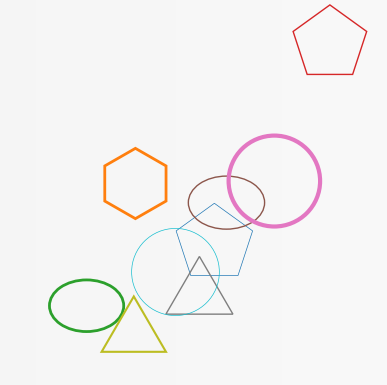[{"shape": "pentagon", "thickness": 0.5, "radius": 0.52, "center": [0.553, 0.368]}, {"shape": "hexagon", "thickness": 2, "radius": 0.46, "center": [0.349, 0.523]}, {"shape": "oval", "thickness": 2, "radius": 0.48, "center": [0.223, 0.206]}, {"shape": "pentagon", "thickness": 1, "radius": 0.5, "center": [0.851, 0.887]}, {"shape": "oval", "thickness": 1, "radius": 0.49, "center": [0.584, 0.474]}, {"shape": "circle", "thickness": 3, "radius": 0.59, "center": [0.708, 0.53]}, {"shape": "triangle", "thickness": 1, "radius": 0.5, "center": [0.515, 0.234]}, {"shape": "triangle", "thickness": 1.5, "radius": 0.48, "center": [0.345, 0.134]}, {"shape": "circle", "thickness": 0.5, "radius": 0.57, "center": [0.453, 0.294]}]